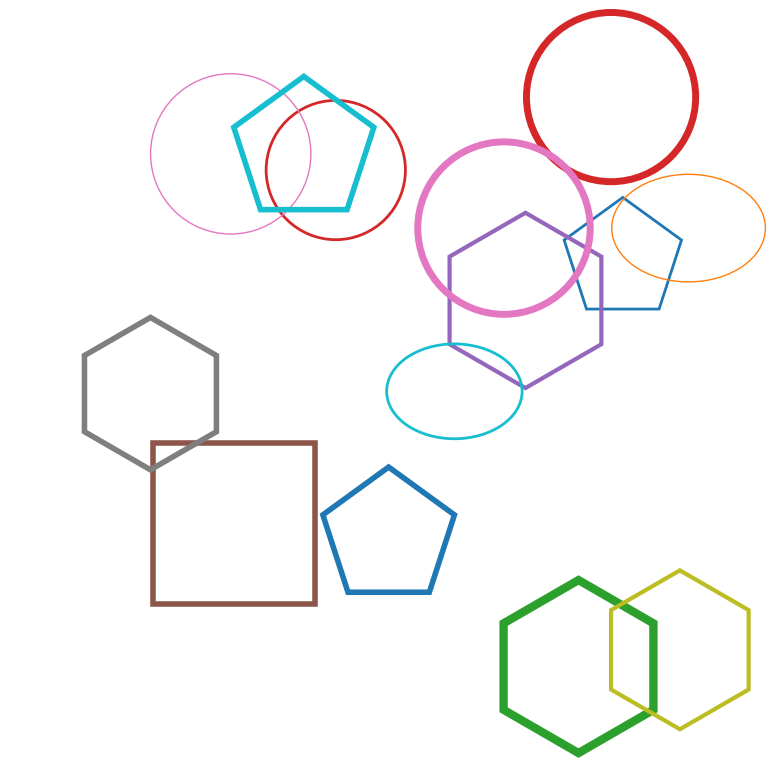[{"shape": "pentagon", "thickness": 1, "radius": 0.4, "center": [0.809, 0.663]}, {"shape": "pentagon", "thickness": 2, "radius": 0.45, "center": [0.505, 0.304]}, {"shape": "oval", "thickness": 0.5, "radius": 0.5, "center": [0.894, 0.704]}, {"shape": "hexagon", "thickness": 3, "radius": 0.56, "center": [0.751, 0.134]}, {"shape": "circle", "thickness": 2.5, "radius": 0.55, "center": [0.794, 0.874]}, {"shape": "circle", "thickness": 1, "radius": 0.45, "center": [0.436, 0.779]}, {"shape": "hexagon", "thickness": 1.5, "radius": 0.57, "center": [0.682, 0.61]}, {"shape": "square", "thickness": 2, "radius": 0.52, "center": [0.304, 0.32]}, {"shape": "circle", "thickness": 0.5, "radius": 0.52, "center": [0.3, 0.8]}, {"shape": "circle", "thickness": 2.5, "radius": 0.56, "center": [0.655, 0.704]}, {"shape": "hexagon", "thickness": 2, "radius": 0.49, "center": [0.195, 0.489]}, {"shape": "hexagon", "thickness": 1.5, "radius": 0.52, "center": [0.883, 0.156]}, {"shape": "pentagon", "thickness": 2, "radius": 0.48, "center": [0.395, 0.805]}, {"shape": "oval", "thickness": 1, "radius": 0.44, "center": [0.59, 0.492]}]